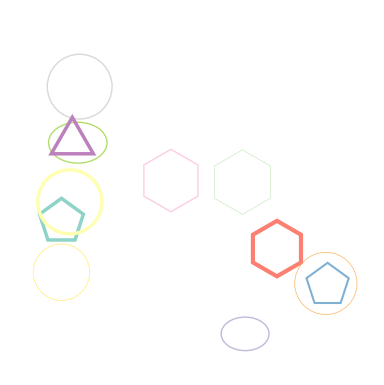[{"shape": "pentagon", "thickness": 2.5, "radius": 0.3, "center": [0.16, 0.425]}, {"shape": "circle", "thickness": 2.5, "radius": 0.42, "center": [0.181, 0.476]}, {"shape": "oval", "thickness": 1, "radius": 0.31, "center": [0.637, 0.133]}, {"shape": "hexagon", "thickness": 3, "radius": 0.36, "center": [0.719, 0.354]}, {"shape": "pentagon", "thickness": 1.5, "radius": 0.29, "center": [0.851, 0.26]}, {"shape": "circle", "thickness": 0.5, "radius": 0.4, "center": [0.846, 0.264]}, {"shape": "oval", "thickness": 1, "radius": 0.38, "center": [0.202, 0.629]}, {"shape": "hexagon", "thickness": 1, "radius": 0.41, "center": [0.444, 0.531]}, {"shape": "circle", "thickness": 1, "radius": 0.42, "center": [0.207, 0.775]}, {"shape": "triangle", "thickness": 2.5, "radius": 0.32, "center": [0.188, 0.632]}, {"shape": "hexagon", "thickness": 0.5, "radius": 0.42, "center": [0.63, 0.527]}, {"shape": "circle", "thickness": 0.5, "radius": 0.37, "center": [0.16, 0.293]}]